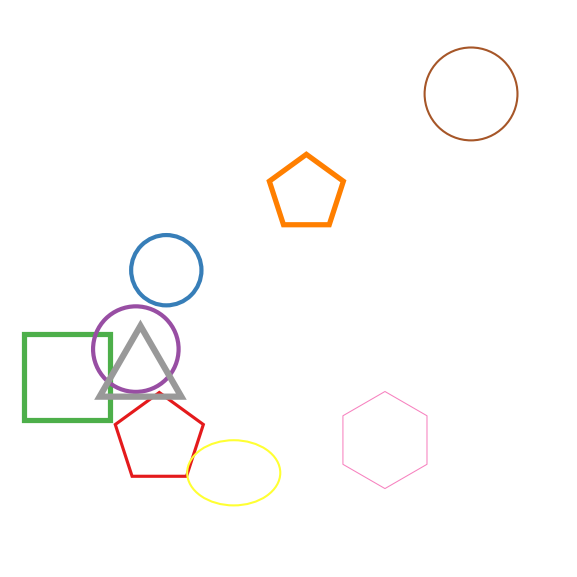[{"shape": "pentagon", "thickness": 1.5, "radius": 0.4, "center": [0.276, 0.239]}, {"shape": "circle", "thickness": 2, "radius": 0.3, "center": [0.288, 0.531]}, {"shape": "square", "thickness": 2.5, "radius": 0.37, "center": [0.116, 0.347]}, {"shape": "circle", "thickness": 2, "radius": 0.37, "center": [0.235, 0.395]}, {"shape": "pentagon", "thickness": 2.5, "radius": 0.34, "center": [0.531, 0.664]}, {"shape": "oval", "thickness": 1, "radius": 0.4, "center": [0.405, 0.18]}, {"shape": "circle", "thickness": 1, "radius": 0.4, "center": [0.816, 0.836]}, {"shape": "hexagon", "thickness": 0.5, "radius": 0.42, "center": [0.667, 0.237]}, {"shape": "triangle", "thickness": 3, "radius": 0.41, "center": [0.243, 0.353]}]